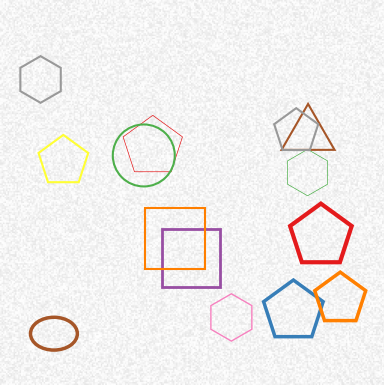[{"shape": "pentagon", "thickness": 3, "radius": 0.42, "center": [0.833, 0.387]}, {"shape": "pentagon", "thickness": 0.5, "radius": 0.41, "center": [0.397, 0.619]}, {"shape": "pentagon", "thickness": 2.5, "radius": 0.41, "center": [0.762, 0.191]}, {"shape": "hexagon", "thickness": 0.5, "radius": 0.3, "center": [0.799, 0.552]}, {"shape": "circle", "thickness": 1.5, "radius": 0.4, "center": [0.373, 0.596]}, {"shape": "square", "thickness": 2, "radius": 0.37, "center": [0.496, 0.33]}, {"shape": "square", "thickness": 1.5, "radius": 0.39, "center": [0.455, 0.38]}, {"shape": "pentagon", "thickness": 2.5, "radius": 0.35, "center": [0.884, 0.224]}, {"shape": "pentagon", "thickness": 1.5, "radius": 0.34, "center": [0.165, 0.582]}, {"shape": "oval", "thickness": 2.5, "radius": 0.3, "center": [0.14, 0.133]}, {"shape": "triangle", "thickness": 1.5, "radius": 0.4, "center": [0.8, 0.651]}, {"shape": "hexagon", "thickness": 1, "radius": 0.31, "center": [0.601, 0.175]}, {"shape": "hexagon", "thickness": 1.5, "radius": 0.3, "center": [0.105, 0.794]}, {"shape": "pentagon", "thickness": 1.5, "radius": 0.3, "center": [0.769, 0.659]}]